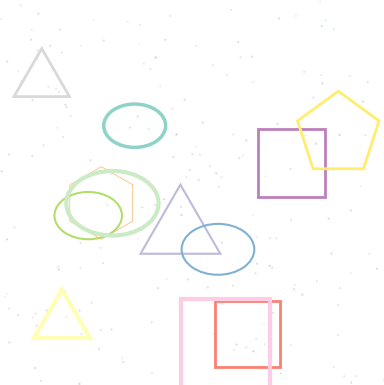[{"shape": "oval", "thickness": 2.5, "radius": 0.4, "center": [0.35, 0.673]}, {"shape": "triangle", "thickness": 3, "radius": 0.42, "center": [0.161, 0.164]}, {"shape": "triangle", "thickness": 1.5, "radius": 0.6, "center": [0.469, 0.401]}, {"shape": "square", "thickness": 2, "radius": 0.42, "center": [0.643, 0.132]}, {"shape": "oval", "thickness": 1.5, "radius": 0.47, "center": [0.566, 0.352]}, {"shape": "hexagon", "thickness": 0.5, "radius": 0.47, "center": [0.263, 0.473]}, {"shape": "oval", "thickness": 1.5, "radius": 0.44, "center": [0.229, 0.44]}, {"shape": "square", "thickness": 3, "radius": 0.58, "center": [0.585, 0.107]}, {"shape": "triangle", "thickness": 2, "radius": 0.42, "center": [0.108, 0.791]}, {"shape": "square", "thickness": 2, "radius": 0.44, "center": [0.757, 0.577]}, {"shape": "oval", "thickness": 3, "radius": 0.6, "center": [0.292, 0.472]}, {"shape": "pentagon", "thickness": 2, "radius": 0.56, "center": [0.879, 0.652]}]